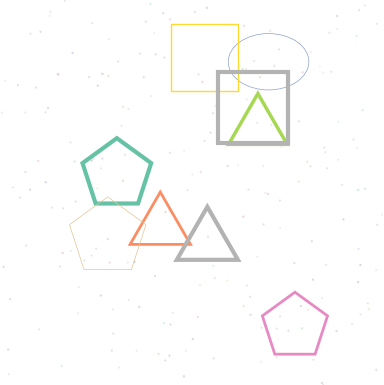[{"shape": "pentagon", "thickness": 3, "radius": 0.47, "center": [0.303, 0.547]}, {"shape": "triangle", "thickness": 2, "radius": 0.45, "center": [0.416, 0.411]}, {"shape": "oval", "thickness": 0.5, "radius": 0.52, "center": [0.698, 0.84]}, {"shape": "pentagon", "thickness": 2, "radius": 0.45, "center": [0.766, 0.152]}, {"shape": "triangle", "thickness": 2.5, "radius": 0.44, "center": [0.67, 0.669]}, {"shape": "square", "thickness": 1, "radius": 0.44, "center": [0.531, 0.85]}, {"shape": "pentagon", "thickness": 0.5, "radius": 0.52, "center": [0.28, 0.384]}, {"shape": "triangle", "thickness": 3, "radius": 0.46, "center": [0.539, 0.371]}, {"shape": "square", "thickness": 3, "radius": 0.46, "center": [0.657, 0.721]}]